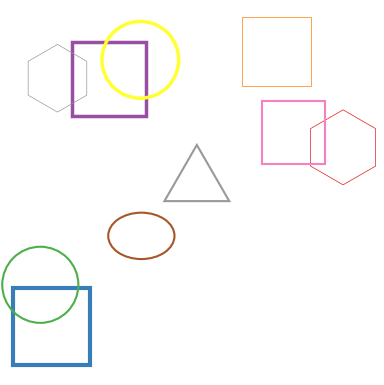[{"shape": "hexagon", "thickness": 0.5, "radius": 0.49, "center": [0.891, 0.617]}, {"shape": "square", "thickness": 3, "radius": 0.5, "center": [0.134, 0.152]}, {"shape": "circle", "thickness": 1.5, "radius": 0.49, "center": [0.105, 0.26]}, {"shape": "square", "thickness": 2.5, "radius": 0.48, "center": [0.283, 0.795]}, {"shape": "square", "thickness": 0.5, "radius": 0.45, "center": [0.718, 0.867]}, {"shape": "circle", "thickness": 2.5, "radius": 0.5, "center": [0.364, 0.845]}, {"shape": "oval", "thickness": 1.5, "radius": 0.43, "center": [0.367, 0.387]}, {"shape": "square", "thickness": 1.5, "radius": 0.41, "center": [0.762, 0.656]}, {"shape": "hexagon", "thickness": 0.5, "radius": 0.44, "center": [0.149, 0.797]}, {"shape": "triangle", "thickness": 1.5, "radius": 0.49, "center": [0.511, 0.526]}]